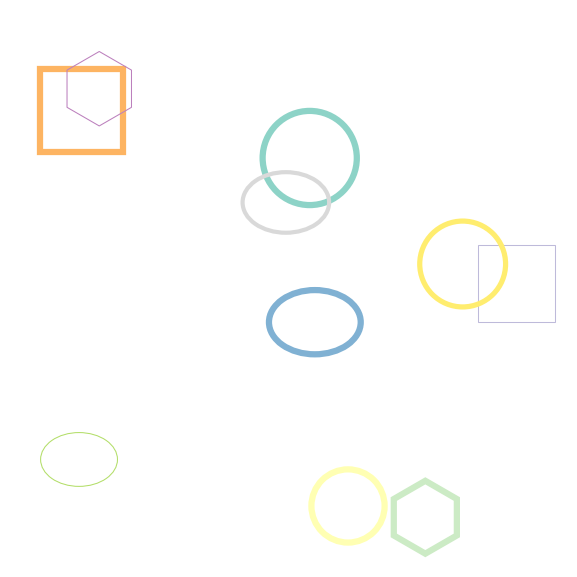[{"shape": "circle", "thickness": 3, "radius": 0.41, "center": [0.536, 0.726]}, {"shape": "circle", "thickness": 3, "radius": 0.32, "center": [0.603, 0.123]}, {"shape": "square", "thickness": 0.5, "radius": 0.33, "center": [0.894, 0.508]}, {"shape": "oval", "thickness": 3, "radius": 0.4, "center": [0.545, 0.441]}, {"shape": "square", "thickness": 3, "radius": 0.36, "center": [0.142, 0.807]}, {"shape": "oval", "thickness": 0.5, "radius": 0.33, "center": [0.137, 0.204]}, {"shape": "oval", "thickness": 2, "radius": 0.37, "center": [0.495, 0.649]}, {"shape": "hexagon", "thickness": 0.5, "radius": 0.32, "center": [0.172, 0.846]}, {"shape": "hexagon", "thickness": 3, "radius": 0.32, "center": [0.736, 0.103]}, {"shape": "circle", "thickness": 2.5, "radius": 0.37, "center": [0.801, 0.542]}]